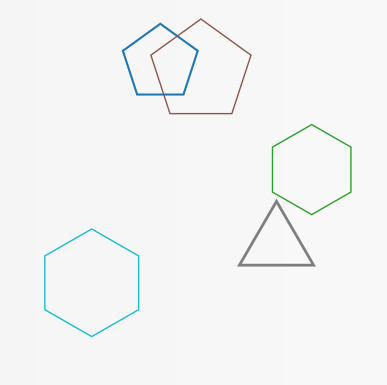[{"shape": "pentagon", "thickness": 1.5, "radius": 0.51, "center": [0.414, 0.837]}, {"shape": "hexagon", "thickness": 1, "radius": 0.58, "center": [0.804, 0.56]}, {"shape": "pentagon", "thickness": 1, "radius": 0.68, "center": [0.519, 0.815]}, {"shape": "triangle", "thickness": 2, "radius": 0.55, "center": [0.714, 0.367]}, {"shape": "hexagon", "thickness": 1, "radius": 0.7, "center": [0.237, 0.266]}]